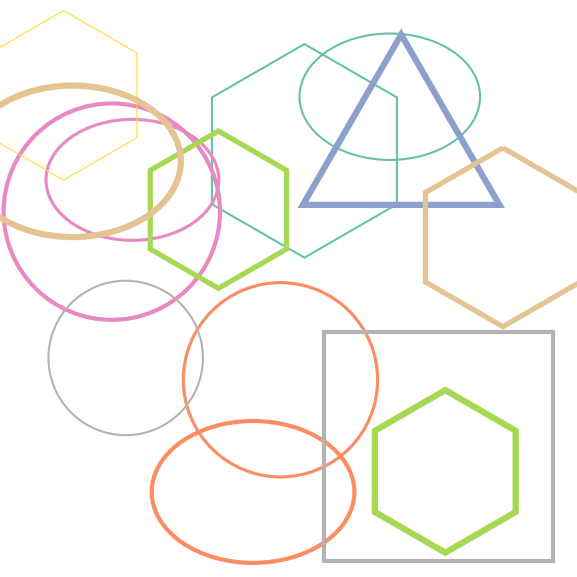[{"shape": "hexagon", "thickness": 1, "radius": 0.92, "center": [0.527, 0.738]}, {"shape": "oval", "thickness": 1, "radius": 0.78, "center": [0.675, 0.832]}, {"shape": "oval", "thickness": 2, "radius": 0.88, "center": [0.438, 0.147]}, {"shape": "circle", "thickness": 1.5, "radius": 0.84, "center": [0.486, 0.342]}, {"shape": "triangle", "thickness": 3, "radius": 0.98, "center": [0.695, 0.743]}, {"shape": "oval", "thickness": 1.5, "radius": 0.75, "center": [0.229, 0.688]}, {"shape": "circle", "thickness": 2, "radius": 0.94, "center": [0.194, 0.633]}, {"shape": "hexagon", "thickness": 2.5, "radius": 0.68, "center": [0.378, 0.636]}, {"shape": "hexagon", "thickness": 3, "radius": 0.7, "center": [0.771, 0.183]}, {"shape": "hexagon", "thickness": 0.5, "radius": 0.73, "center": [0.11, 0.834]}, {"shape": "hexagon", "thickness": 2.5, "radius": 0.77, "center": [0.871, 0.588]}, {"shape": "oval", "thickness": 3, "radius": 0.94, "center": [0.126, 0.72]}, {"shape": "circle", "thickness": 1, "radius": 0.67, "center": [0.218, 0.379]}, {"shape": "square", "thickness": 2, "radius": 0.99, "center": [0.759, 0.226]}]